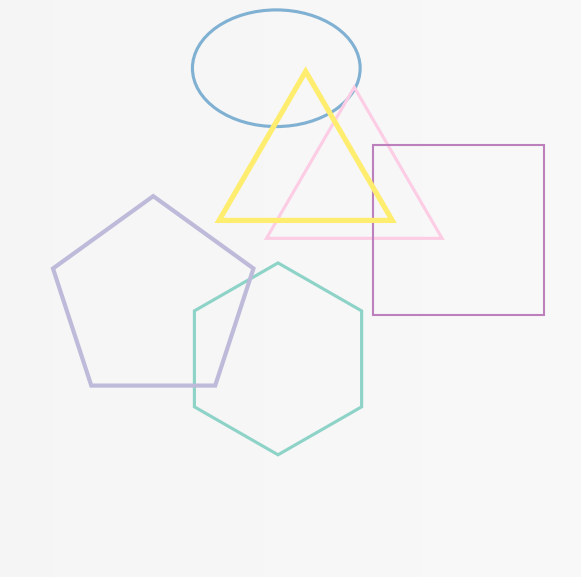[{"shape": "hexagon", "thickness": 1.5, "radius": 0.83, "center": [0.478, 0.378]}, {"shape": "pentagon", "thickness": 2, "radius": 0.91, "center": [0.264, 0.478]}, {"shape": "oval", "thickness": 1.5, "radius": 0.72, "center": [0.475, 0.881]}, {"shape": "triangle", "thickness": 1.5, "radius": 0.87, "center": [0.609, 0.674]}, {"shape": "square", "thickness": 1, "radius": 0.74, "center": [0.788, 0.601]}, {"shape": "triangle", "thickness": 2.5, "radius": 0.86, "center": [0.526, 0.703]}]